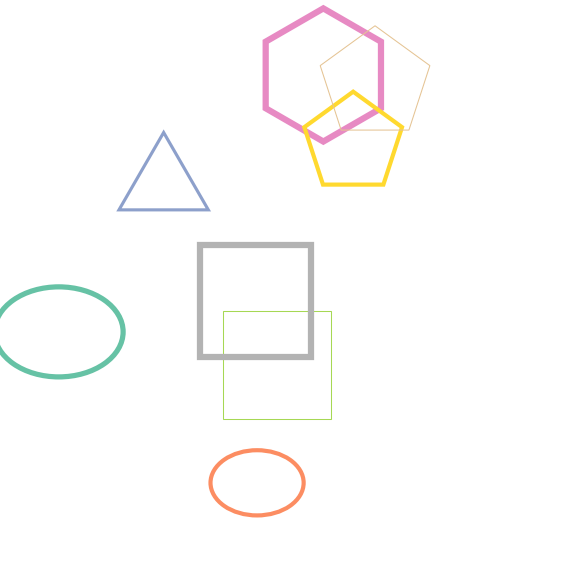[{"shape": "oval", "thickness": 2.5, "radius": 0.56, "center": [0.102, 0.424]}, {"shape": "oval", "thickness": 2, "radius": 0.4, "center": [0.445, 0.163]}, {"shape": "triangle", "thickness": 1.5, "radius": 0.45, "center": [0.283, 0.68]}, {"shape": "hexagon", "thickness": 3, "radius": 0.58, "center": [0.56, 0.869]}, {"shape": "square", "thickness": 0.5, "radius": 0.47, "center": [0.479, 0.368]}, {"shape": "pentagon", "thickness": 2, "radius": 0.44, "center": [0.612, 0.751]}, {"shape": "pentagon", "thickness": 0.5, "radius": 0.5, "center": [0.649, 0.855]}, {"shape": "square", "thickness": 3, "radius": 0.48, "center": [0.443, 0.478]}]